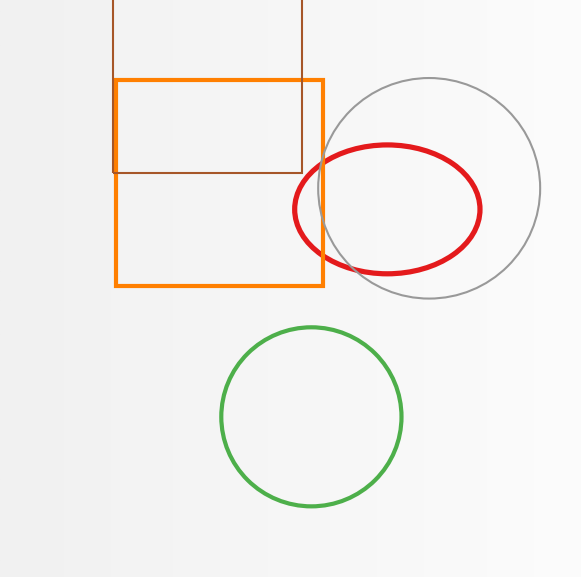[{"shape": "oval", "thickness": 2.5, "radius": 0.8, "center": [0.666, 0.637]}, {"shape": "circle", "thickness": 2, "radius": 0.78, "center": [0.536, 0.277]}, {"shape": "square", "thickness": 2, "radius": 0.89, "center": [0.378, 0.683]}, {"shape": "square", "thickness": 1, "radius": 0.81, "center": [0.357, 0.862]}, {"shape": "circle", "thickness": 1, "radius": 0.95, "center": [0.738, 0.673]}]